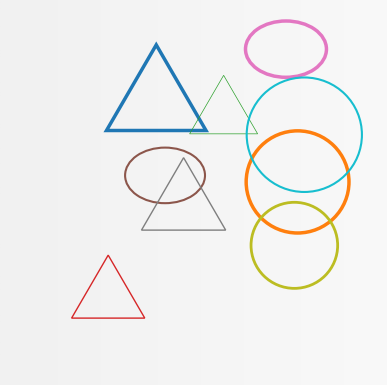[{"shape": "triangle", "thickness": 2.5, "radius": 0.74, "center": [0.403, 0.735]}, {"shape": "circle", "thickness": 2.5, "radius": 0.66, "center": [0.768, 0.527]}, {"shape": "triangle", "thickness": 0.5, "radius": 0.51, "center": [0.577, 0.703]}, {"shape": "triangle", "thickness": 1, "radius": 0.55, "center": [0.279, 0.228]}, {"shape": "oval", "thickness": 1.5, "radius": 0.52, "center": [0.426, 0.544]}, {"shape": "oval", "thickness": 2.5, "radius": 0.52, "center": [0.738, 0.872]}, {"shape": "triangle", "thickness": 1, "radius": 0.63, "center": [0.474, 0.465]}, {"shape": "circle", "thickness": 2, "radius": 0.56, "center": [0.76, 0.363]}, {"shape": "circle", "thickness": 1.5, "radius": 0.74, "center": [0.785, 0.65]}]